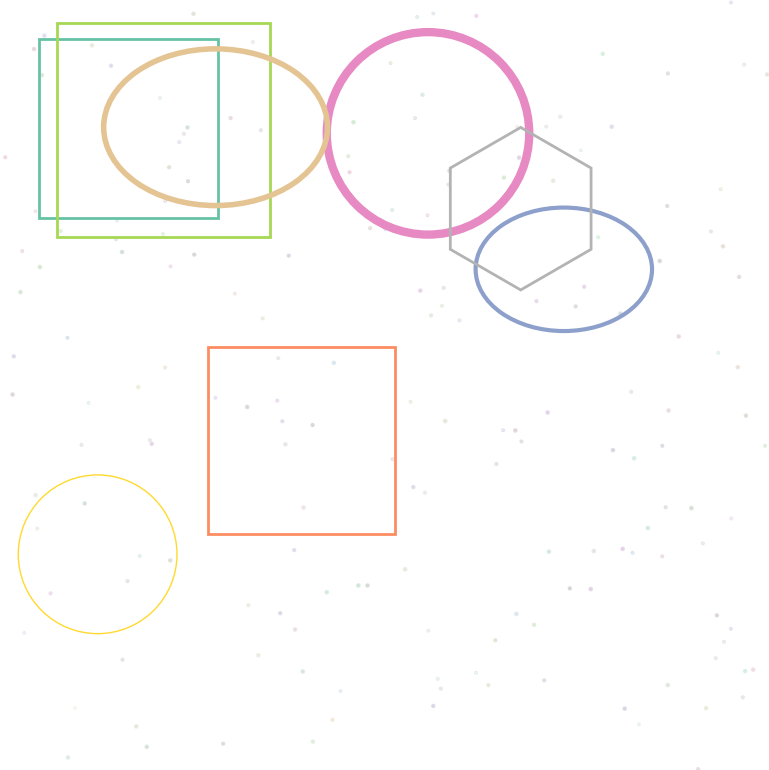[{"shape": "square", "thickness": 1, "radius": 0.58, "center": [0.167, 0.833]}, {"shape": "square", "thickness": 1, "radius": 0.61, "center": [0.392, 0.428]}, {"shape": "oval", "thickness": 1.5, "radius": 0.57, "center": [0.732, 0.65]}, {"shape": "circle", "thickness": 3, "radius": 0.66, "center": [0.556, 0.827]}, {"shape": "square", "thickness": 1, "radius": 0.69, "center": [0.212, 0.831]}, {"shape": "circle", "thickness": 0.5, "radius": 0.52, "center": [0.127, 0.28]}, {"shape": "oval", "thickness": 2, "radius": 0.73, "center": [0.28, 0.835]}, {"shape": "hexagon", "thickness": 1, "radius": 0.53, "center": [0.676, 0.729]}]